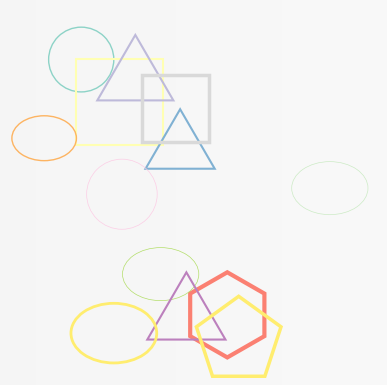[{"shape": "circle", "thickness": 1, "radius": 0.42, "center": [0.21, 0.845]}, {"shape": "square", "thickness": 1.5, "radius": 0.56, "center": [0.308, 0.735]}, {"shape": "triangle", "thickness": 1.5, "radius": 0.57, "center": [0.349, 0.796]}, {"shape": "hexagon", "thickness": 3, "radius": 0.55, "center": [0.587, 0.182]}, {"shape": "triangle", "thickness": 1.5, "radius": 0.52, "center": [0.465, 0.613]}, {"shape": "oval", "thickness": 1, "radius": 0.42, "center": [0.114, 0.641]}, {"shape": "oval", "thickness": 0.5, "radius": 0.49, "center": [0.415, 0.288]}, {"shape": "circle", "thickness": 0.5, "radius": 0.46, "center": [0.315, 0.496]}, {"shape": "square", "thickness": 2.5, "radius": 0.43, "center": [0.453, 0.719]}, {"shape": "triangle", "thickness": 1.5, "radius": 0.58, "center": [0.481, 0.176]}, {"shape": "oval", "thickness": 0.5, "radius": 0.49, "center": [0.851, 0.511]}, {"shape": "oval", "thickness": 2, "radius": 0.55, "center": [0.294, 0.135]}, {"shape": "pentagon", "thickness": 2.5, "radius": 0.57, "center": [0.616, 0.116]}]